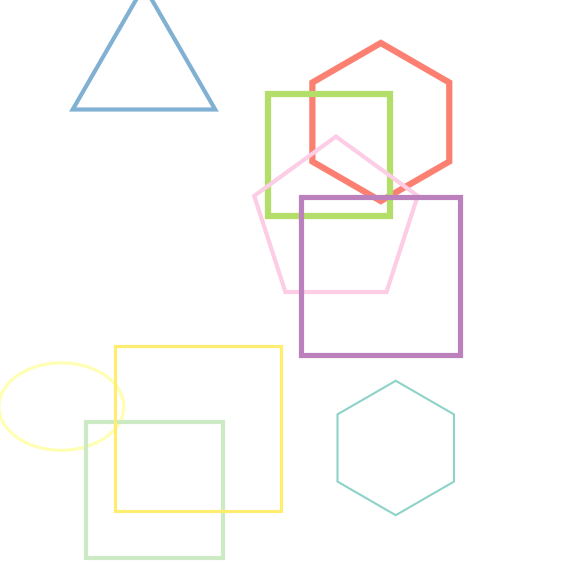[{"shape": "hexagon", "thickness": 1, "radius": 0.58, "center": [0.685, 0.223]}, {"shape": "oval", "thickness": 1.5, "radius": 0.54, "center": [0.106, 0.295]}, {"shape": "hexagon", "thickness": 3, "radius": 0.68, "center": [0.659, 0.788]}, {"shape": "triangle", "thickness": 2, "radius": 0.71, "center": [0.249, 0.881]}, {"shape": "square", "thickness": 3, "radius": 0.53, "center": [0.57, 0.731]}, {"shape": "pentagon", "thickness": 2, "radius": 0.74, "center": [0.582, 0.614]}, {"shape": "square", "thickness": 2.5, "radius": 0.69, "center": [0.659, 0.521]}, {"shape": "square", "thickness": 2, "radius": 0.59, "center": [0.267, 0.151]}, {"shape": "square", "thickness": 1.5, "radius": 0.72, "center": [0.343, 0.257]}]